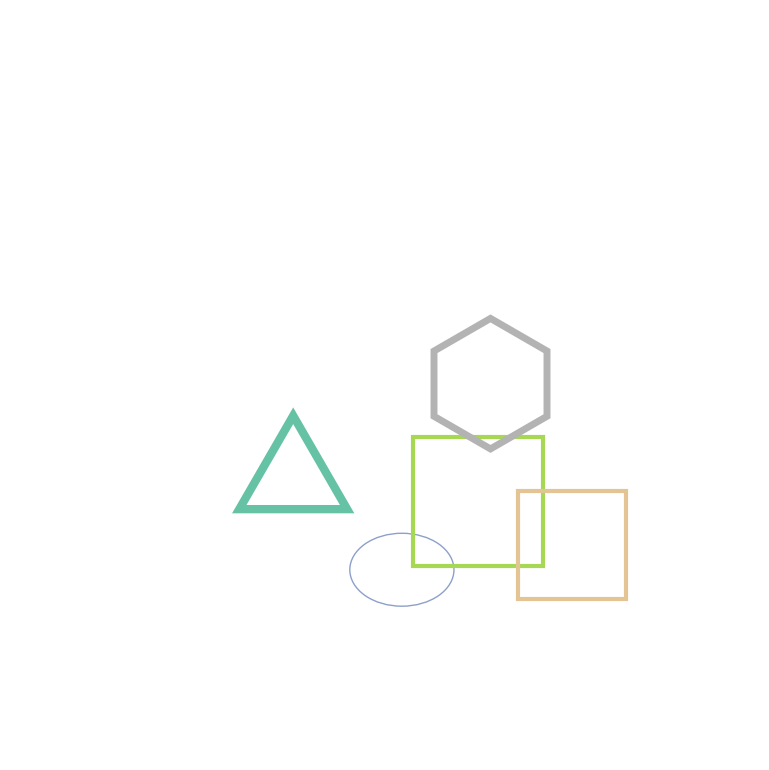[{"shape": "triangle", "thickness": 3, "radius": 0.4, "center": [0.381, 0.379]}, {"shape": "oval", "thickness": 0.5, "radius": 0.34, "center": [0.522, 0.26]}, {"shape": "square", "thickness": 1.5, "radius": 0.42, "center": [0.62, 0.349]}, {"shape": "square", "thickness": 1.5, "radius": 0.35, "center": [0.743, 0.292]}, {"shape": "hexagon", "thickness": 2.5, "radius": 0.42, "center": [0.637, 0.502]}]